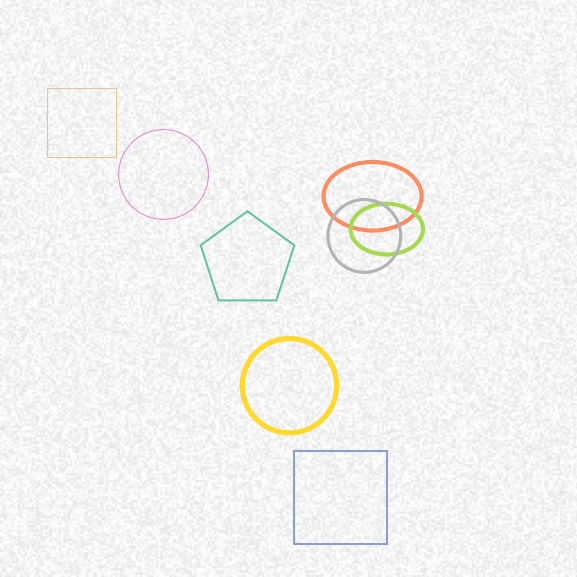[{"shape": "pentagon", "thickness": 1, "radius": 0.43, "center": [0.429, 0.548]}, {"shape": "oval", "thickness": 2, "radius": 0.42, "center": [0.645, 0.659]}, {"shape": "square", "thickness": 1, "radius": 0.4, "center": [0.589, 0.138]}, {"shape": "circle", "thickness": 0.5, "radius": 0.39, "center": [0.283, 0.697]}, {"shape": "oval", "thickness": 2, "radius": 0.31, "center": [0.67, 0.602]}, {"shape": "circle", "thickness": 2.5, "radius": 0.41, "center": [0.501, 0.331]}, {"shape": "square", "thickness": 0.5, "radius": 0.3, "center": [0.142, 0.787]}, {"shape": "circle", "thickness": 1.5, "radius": 0.32, "center": [0.631, 0.591]}]